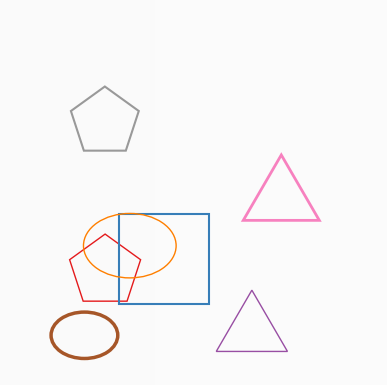[{"shape": "pentagon", "thickness": 1, "radius": 0.48, "center": [0.271, 0.296]}, {"shape": "square", "thickness": 1.5, "radius": 0.58, "center": [0.424, 0.327]}, {"shape": "triangle", "thickness": 1, "radius": 0.53, "center": [0.65, 0.14]}, {"shape": "oval", "thickness": 1, "radius": 0.6, "center": [0.335, 0.362]}, {"shape": "oval", "thickness": 2.5, "radius": 0.43, "center": [0.218, 0.129]}, {"shape": "triangle", "thickness": 2, "radius": 0.57, "center": [0.726, 0.484]}, {"shape": "pentagon", "thickness": 1.5, "radius": 0.46, "center": [0.271, 0.683]}]